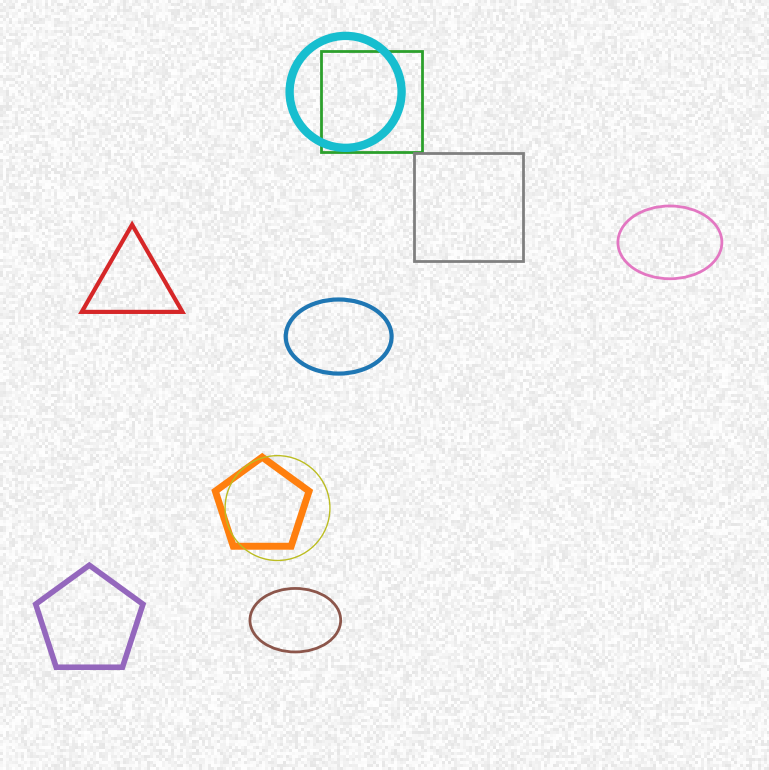[{"shape": "oval", "thickness": 1.5, "radius": 0.34, "center": [0.44, 0.563]}, {"shape": "pentagon", "thickness": 2.5, "radius": 0.32, "center": [0.341, 0.342]}, {"shape": "square", "thickness": 1, "radius": 0.33, "center": [0.482, 0.868]}, {"shape": "triangle", "thickness": 1.5, "radius": 0.38, "center": [0.172, 0.633]}, {"shape": "pentagon", "thickness": 2, "radius": 0.37, "center": [0.116, 0.193]}, {"shape": "oval", "thickness": 1, "radius": 0.29, "center": [0.384, 0.195]}, {"shape": "oval", "thickness": 1, "radius": 0.34, "center": [0.87, 0.685]}, {"shape": "square", "thickness": 1, "radius": 0.35, "center": [0.609, 0.731]}, {"shape": "circle", "thickness": 0.5, "radius": 0.34, "center": [0.36, 0.34]}, {"shape": "circle", "thickness": 3, "radius": 0.36, "center": [0.449, 0.881]}]